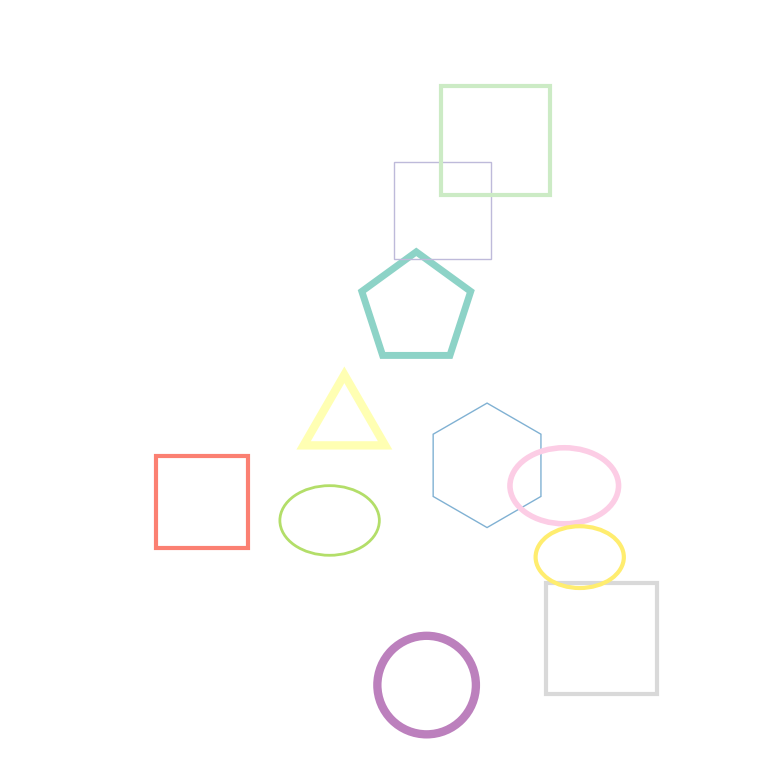[{"shape": "pentagon", "thickness": 2.5, "radius": 0.37, "center": [0.541, 0.599]}, {"shape": "triangle", "thickness": 3, "radius": 0.31, "center": [0.447, 0.452]}, {"shape": "square", "thickness": 0.5, "radius": 0.32, "center": [0.575, 0.727]}, {"shape": "square", "thickness": 1.5, "radius": 0.3, "center": [0.263, 0.348]}, {"shape": "hexagon", "thickness": 0.5, "radius": 0.4, "center": [0.633, 0.396]}, {"shape": "oval", "thickness": 1, "radius": 0.32, "center": [0.428, 0.324]}, {"shape": "oval", "thickness": 2, "radius": 0.35, "center": [0.733, 0.369]}, {"shape": "square", "thickness": 1.5, "radius": 0.36, "center": [0.781, 0.17]}, {"shape": "circle", "thickness": 3, "radius": 0.32, "center": [0.554, 0.11]}, {"shape": "square", "thickness": 1.5, "radius": 0.35, "center": [0.643, 0.817]}, {"shape": "oval", "thickness": 1.5, "radius": 0.29, "center": [0.753, 0.276]}]